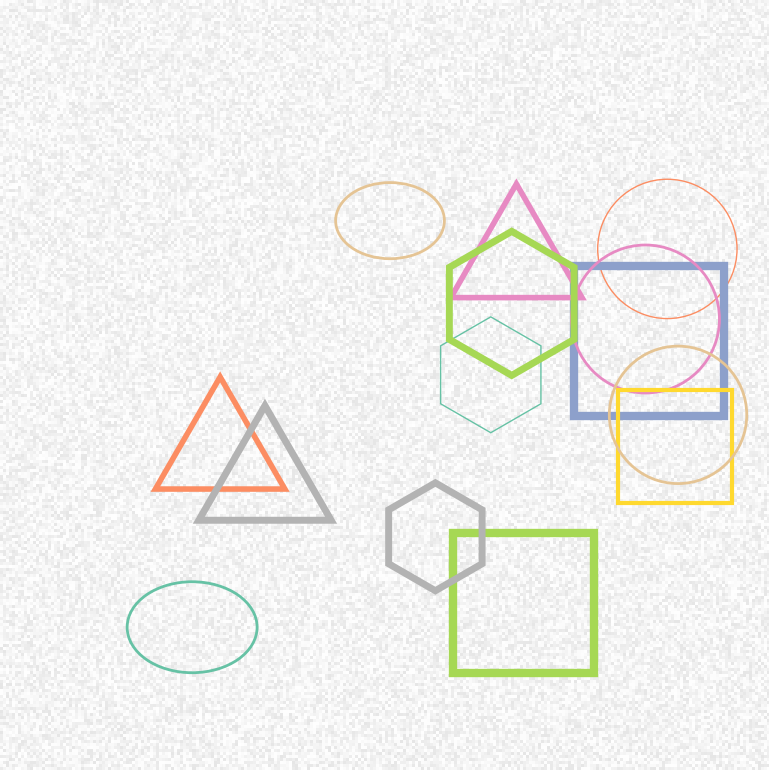[{"shape": "oval", "thickness": 1, "radius": 0.42, "center": [0.25, 0.185]}, {"shape": "hexagon", "thickness": 0.5, "radius": 0.38, "center": [0.637, 0.513]}, {"shape": "circle", "thickness": 0.5, "radius": 0.45, "center": [0.867, 0.677]}, {"shape": "triangle", "thickness": 2, "radius": 0.49, "center": [0.286, 0.413]}, {"shape": "square", "thickness": 3, "radius": 0.49, "center": [0.843, 0.558]}, {"shape": "circle", "thickness": 1, "radius": 0.48, "center": [0.838, 0.586]}, {"shape": "triangle", "thickness": 2, "radius": 0.49, "center": [0.671, 0.663]}, {"shape": "square", "thickness": 3, "radius": 0.46, "center": [0.68, 0.217]}, {"shape": "hexagon", "thickness": 2.5, "radius": 0.47, "center": [0.665, 0.606]}, {"shape": "square", "thickness": 1.5, "radius": 0.37, "center": [0.877, 0.42]}, {"shape": "oval", "thickness": 1, "radius": 0.35, "center": [0.507, 0.713]}, {"shape": "circle", "thickness": 1, "radius": 0.45, "center": [0.881, 0.461]}, {"shape": "hexagon", "thickness": 2.5, "radius": 0.35, "center": [0.565, 0.303]}, {"shape": "triangle", "thickness": 2.5, "radius": 0.5, "center": [0.344, 0.374]}]